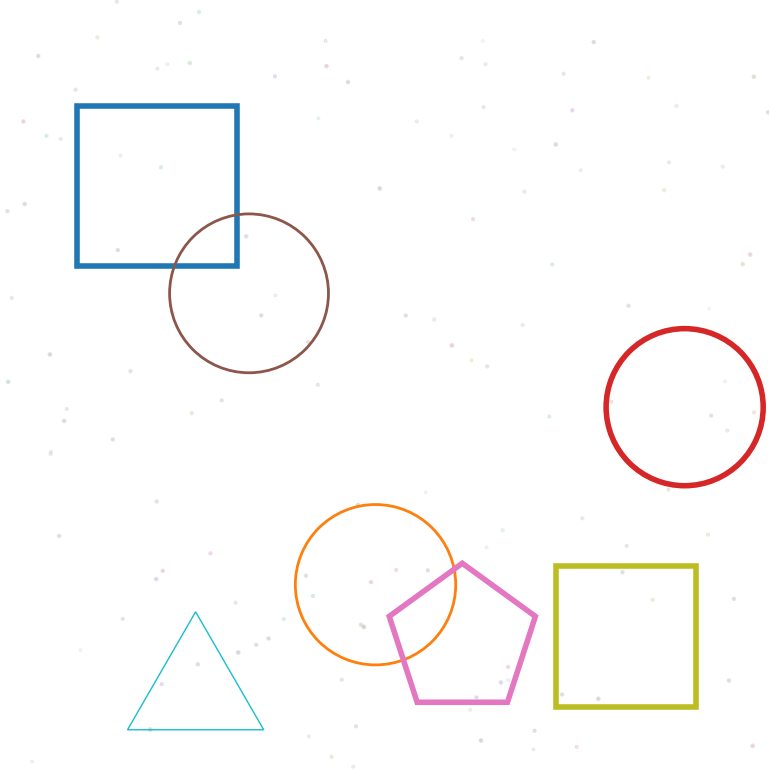[{"shape": "square", "thickness": 2, "radius": 0.52, "center": [0.204, 0.759]}, {"shape": "circle", "thickness": 1, "radius": 0.52, "center": [0.488, 0.241]}, {"shape": "circle", "thickness": 2, "radius": 0.51, "center": [0.889, 0.471]}, {"shape": "circle", "thickness": 1, "radius": 0.52, "center": [0.323, 0.619]}, {"shape": "pentagon", "thickness": 2, "radius": 0.5, "center": [0.6, 0.169]}, {"shape": "square", "thickness": 2, "radius": 0.46, "center": [0.813, 0.173]}, {"shape": "triangle", "thickness": 0.5, "radius": 0.51, "center": [0.254, 0.103]}]